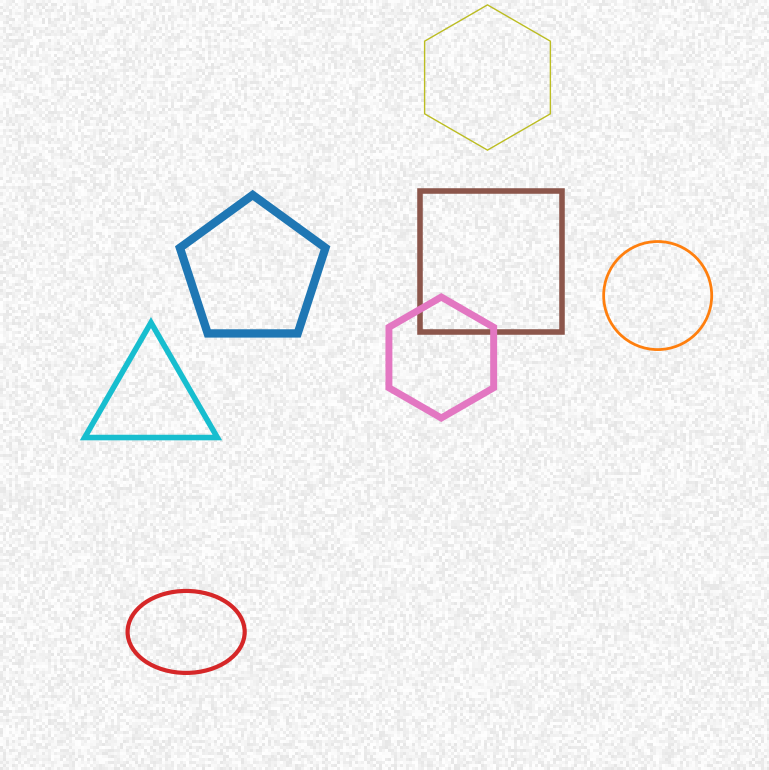[{"shape": "pentagon", "thickness": 3, "radius": 0.5, "center": [0.328, 0.647]}, {"shape": "circle", "thickness": 1, "radius": 0.35, "center": [0.854, 0.616]}, {"shape": "oval", "thickness": 1.5, "radius": 0.38, "center": [0.242, 0.179]}, {"shape": "square", "thickness": 2, "radius": 0.46, "center": [0.638, 0.66]}, {"shape": "hexagon", "thickness": 2.5, "radius": 0.39, "center": [0.573, 0.536]}, {"shape": "hexagon", "thickness": 0.5, "radius": 0.47, "center": [0.633, 0.899]}, {"shape": "triangle", "thickness": 2, "radius": 0.5, "center": [0.196, 0.482]}]